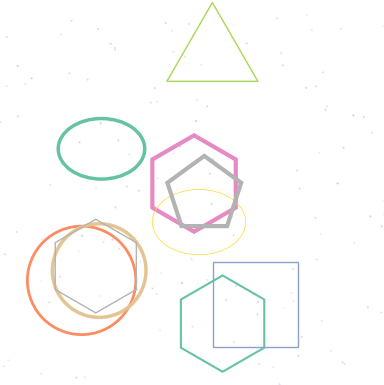[{"shape": "oval", "thickness": 2.5, "radius": 0.56, "center": [0.264, 0.613]}, {"shape": "hexagon", "thickness": 1.5, "radius": 0.63, "center": [0.578, 0.159]}, {"shape": "circle", "thickness": 2, "radius": 0.7, "center": [0.212, 0.272]}, {"shape": "square", "thickness": 1, "radius": 0.55, "center": [0.663, 0.21]}, {"shape": "hexagon", "thickness": 3, "radius": 0.63, "center": [0.504, 0.523]}, {"shape": "triangle", "thickness": 1, "radius": 0.68, "center": [0.552, 0.857]}, {"shape": "oval", "thickness": 0.5, "radius": 0.61, "center": [0.517, 0.423]}, {"shape": "circle", "thickness": 2.5, "radius": 0.61, "center": [0.258, 0.297]}, {"shape": "pentagon", "thickness": 3, "radius": 0.5, "center": [0.531, 0.494]}, {"shape": "hexagon", "thickness": 1, "radius": 0.61, "center": [0.249, 0.309]}]